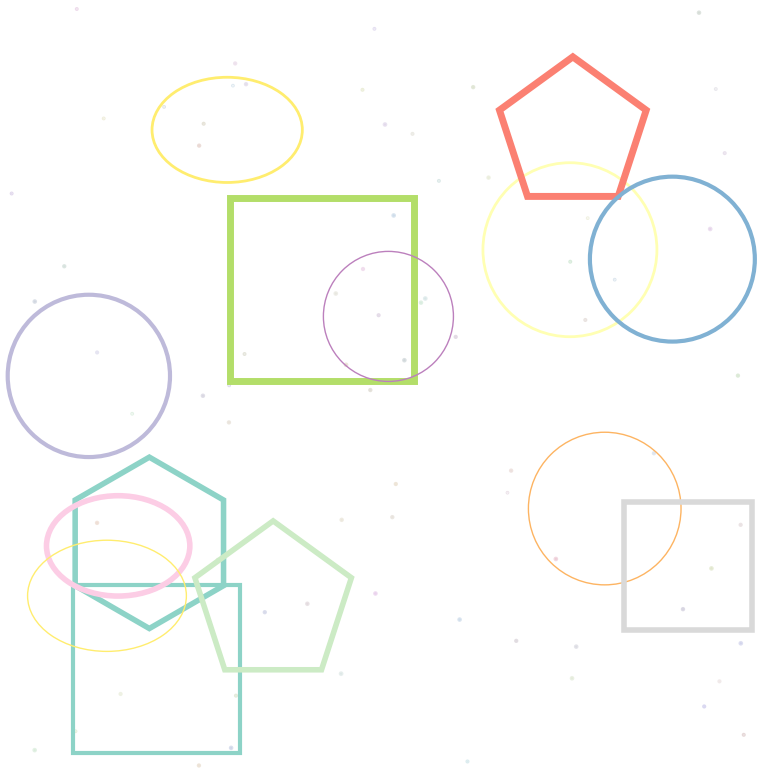[{"shape": "hexagon", "thickness": 2, "radius": 0.56, "center": [0.194, 0.295]}, {"shape": "square", "thickness": 1.5, "radius": 0.54, "center": [0.203, 0.131]}, {"shape": "circle", "thickness": 1, "radius": 0.56, "center": [0.74, 0.676]}, {"shape": "circle", "thickness": 1.5, "radius": 0.53, "center": [0.115, 0.512]}, {"shape": "pentagon", "thickness": 2.5, "radius": 0.5, "center": [0.744, 0.826]}, {"shape": "circle", "thickness": 1.5, "radius": 0.54, "center": [0.873, 0.663]}, {"shape": "circle", "thickness": 0.5, "radius": 0.5, "center": [0.785, 0.34]}, {"shape": "square", "thickness": 2.5, "radius": 0.6, "center": [0.418, 0.624]}, {"shape": "oval", "thickness": 2, "radius": 0.47, "center": [0.153, 0.291]}, {"shape": "square", "thickness": 2, "radius": 0.42, "center": [0.894, 0.264]}, {"shape": "circle", "thickness": 0.5, "radius": 0.42, "center": [0.504, 0.589]}, {"shape": "pentagon", "thickness": 2, "radius": 0.53, "center": [0.355, 0.217]}, {"shape": "oval", "thickness": 0.5, "radius": 0.52, "center": [0.139, 0.226]}, {"shape": "oval", "thickness": 1, "radius": 0.49, "center": [0.295, 0.831]}]